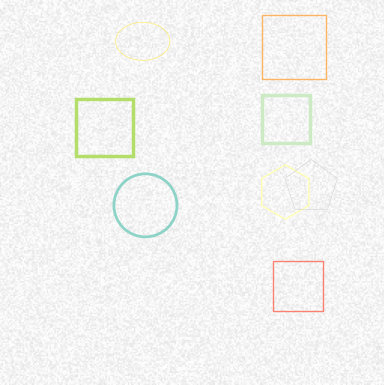[{"shape": "circle", "thickness": 2, "radius": 0.41, "center": [0.378, 0.467]}, {"shape": "hexagon", "thickness": 1, "radius": 0.35, "center": [0.741, 0.501]}, {"shape": "square", "thickness": 1, "radius": 0.32, "center": [0.774, 0.258]}, {"shape": "square", "thickness": 1, "radius": 0.42, "center": [0.764, 0.879]}, {"shape": "square", "thickness": 2.5, "radius": 0.37, "center": [0.271, 0.669]}, {"shape": "pentagon", "thickness": 0.5, "radius": 0.36, "center": [0.808, 0.514]}, {"shape": "square", "thickness": 2.5, "radius": 0.31, "center": [0.744, 0.691]}, {"shape": "oval", "thickness": 0.5, "radius": 0.35, "center": [0.371, 0.893]}]